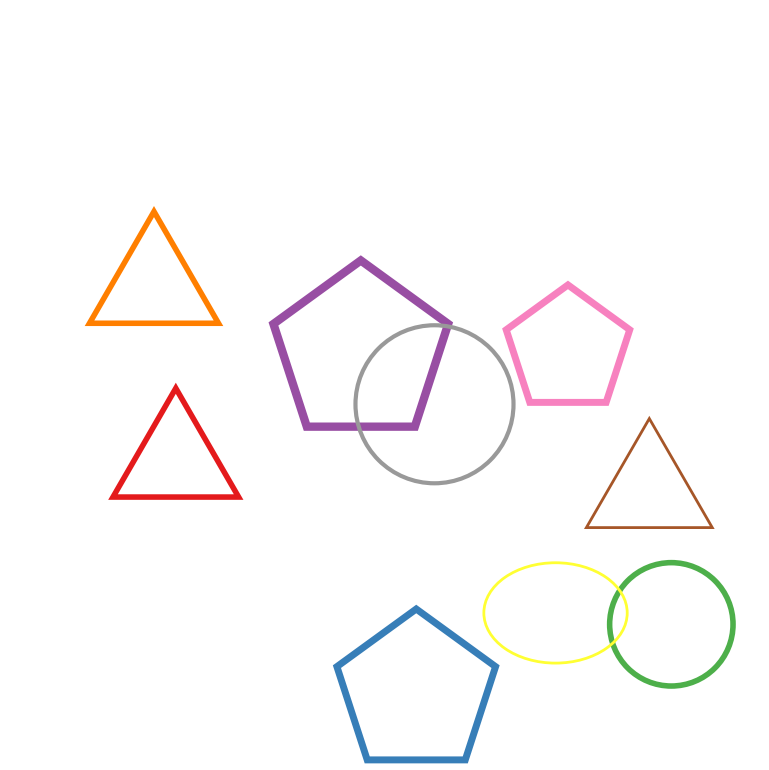[{"shape": "triangle", "thickness": 2, "radius": 0.47, "center": [0.228, 0.402]}, {"shape": "pentagon", "thickness": 2.5, "radius": 0.54, "center": [0.541, 0.101]}, {"shape": "circle", "thickness": 2, "radius": 0.4, "center": [0.872, 0.189]}, {"shape": "pentagon", "thickness": 3, "radius": 0.6, "center": [0.469, 0.542]}, {"shape": "triangle", "thickness": 2, "radius": 0.48, "center": [0.2, 0.629]}, {"shape": "oval", "thickness": 1, "radius": 0.47, "center": [0.721, 0.204]}, {"shape": "triangle", "thickness": 1, "radius": 0.47, "center": [0.843, 0.362]}, {"shape": "pentagon", "thickness": 2.5, "radius": 0.42, "center": [0.738, 0.546]}, {"shape": "circle", "thickness": 1.5, "radius": 0.51, "center": [0.564, 0.475]}]